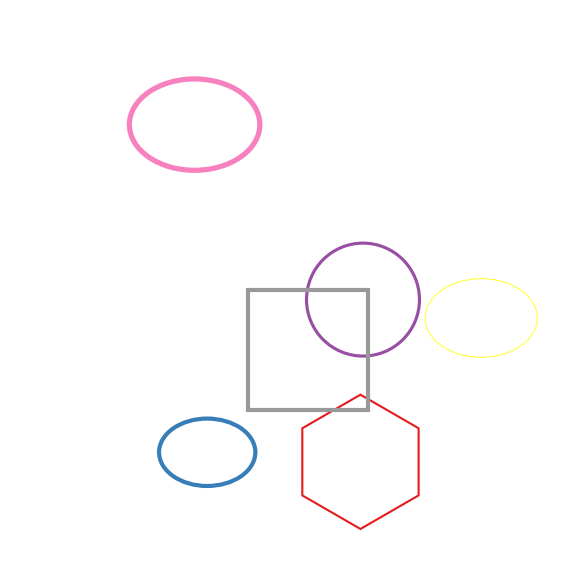[{"shape": "hexagon", "thickness": 1, "radius": 0.58, "center": [0.624, 0.199]}, {"shape": "oval", "thickness": 2, "radius": 0.42, "center": [0.359, 0.216]}, {"shape": "circle", "thickness": 1.5, "radius": 0.49, "center": [0.629, 0.48]}, {"shape": "oval", "thickness": 0.5, "radius": 0.49, "center": [0.833, 0.449]}, {"shape": "oval", "thickness": 2.5, "radius": 0.56, "center": [0.337, 0.783]}, {"shape": "square", "thickness": 2, "radius": 0.52, "center": [0.533, 0.394]}]